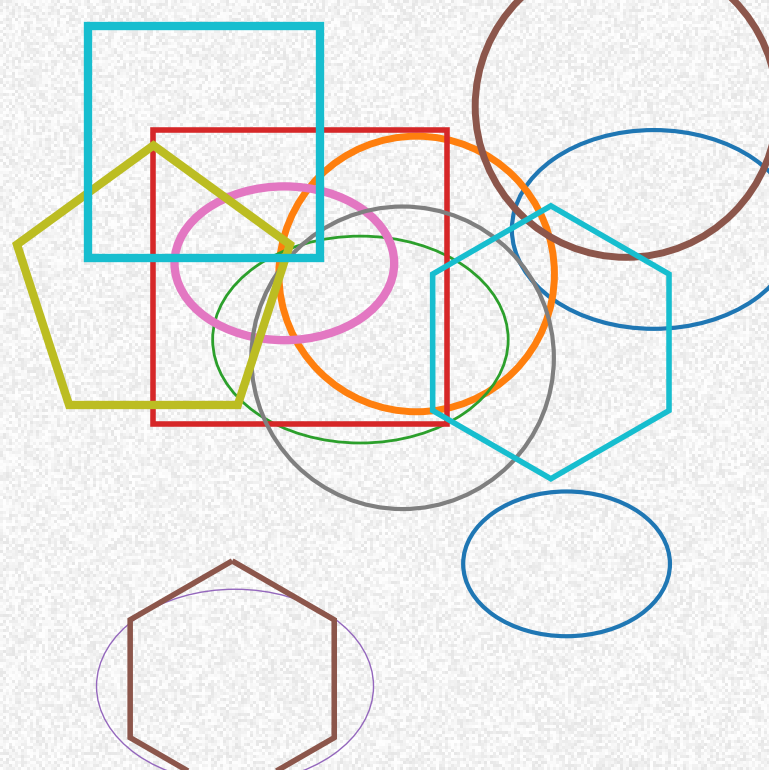[{"shape": "oval", "thickness": 1.5, "radius": 0.67, "center": [0.736, 0.268]}, {"shape": "oval", "thickness": 1.5, "radius": 0.92, "center": [0.849, 0.702]}, {"shape": "circle", "thickness": 2.5, "radius": 0.89, "center": [0.541, 0.644]}, {"shape": "oval", "thickness": 1, "radius": 0.96, "center": [0.468, 0.559]}, {"shape": "square", "thickness": 2, "radius": 0.95, "center": [0.39, 0.64]}, {"shape": "oval", "thickness": 0.5, "radius": 0.9, "center": [0.305, 0.109]}, {"shape": "hexagon", "thickness": 2, "radius": 0.77, "center": [0.302, 0.119]}, {"shape": "circle", "thickness": 2.5, "radius": 0.98, "center": [0.813, 0.862]}, {"shape": "oval", "thickness": 3, "radius": 0.71, "center": [0.369, 0.658]}, {"shape": "circle", "thickness": 1.5, "radius": 0.98, "center": [0.523, 0.535]}, {"shape": "pentagon", "thickness": 3, "radius": 0.93, "center": [0.199, 0.625]}, {"shape": "hexagon", "thickness": 2, "radius": 0.89, "center": [0.715, 0.555]}, {"shape": "square", "thickness": 3, "radius": 0.75, "center": [0.265, 0.815]}]